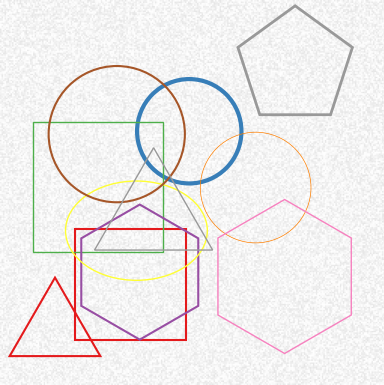[{"shape": "triangle", "thickness": 1.5, "radius": 0.68, "center": [0.143, 0.143]}, {"shape": "square", "thickness": 1.5, "radius": 0.72, "center": [0.34, 0.261]}, {"shape": "circle", "thickness": 3, "radius": 0.68, "center": [0.492, 0.659]}, {"shape": "square", "thickness": 1, "radius": 0.84, "center": [0.255, 0.515]}, {"shape": "hexagon", "thickness": 1.5, "radius": 0.88, "center": [0.363, 0.293]}, {"shape": "circle", "thickness": 0.5, "radius": 0.72, "center": [0.664, 0.513]}, {"shape": "oval", "thickness": 1, "radius": 0.92, "center": [0.354, 0.401]}, {"shape": "circle", "thickness": 1.5, "radius": 0.88, "center": [0.303, 0.652]}, {"shape": "hexagon", "thickness": 1, "radius": 1.0, "center": [0.739, 0.282]}, {"shape": "triangle", "thickness": 1, "radius": 0.89, "center": [0.399, 0.439]}, {"shape": "pentagon", "thickness": 2, "radius": 0.78, "center": [0.767, 0.829]}]